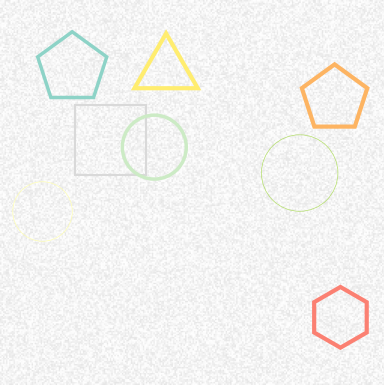[{"shape": "pentagon", "thickness": 2.5, "radius": 0.47, "center": [0.188, 0.823]}, {"shape": "circle", "thickness": 0.5, "radius": 0.39, "center": [0.11, 0.451]}, {"shape": "hexagon", "thickness": 3, "radius": 0.39, "center": [0.884, 0.176]}, {"shape": "pentagon", "thickness": 3, "radius": 0.45, "center": [0.869, 0.743]}, {"shape": "circle", "thickness": 0.5, "radius": 0.5, "center": [0.778, 0.551]}, {"shape": "square", "thickness": 1.5, "radius": 0.46, "center": [0.287, 0.636]}, {"shape": "circle", "thickness": 2.5, "radius": 0.42, "center": [0.401, 0.618]}, {"shape": "triangle", "thickness": 3, "radius": 0.47, "center": [0.431, 0.818]}]